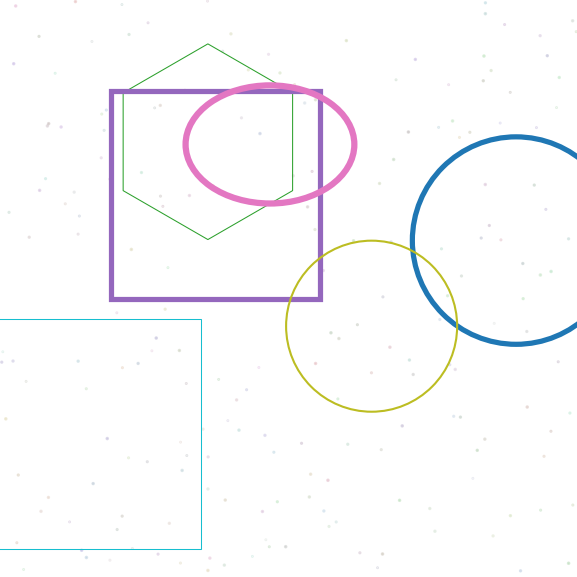[{"shape": "circle", "thickness": 2.5, "radius": 0.9, "center": [0.894, 0.583]}, {"shape": "hexagon", "thickness": 0.5, "radius": 0.85, "center": [0.36, 0.754]}, {"shape": "square", "thickness": 2.5, "radius": 0.9, "center": [0.373, 0.661]}, {"shape": "oval", "thickness": 3, "radius": 0.73, "center": [0.467, 0.749]}, {"shape": "circle", "thickness": 1, "radius": 0.74, "center": [0.644, 0.434]}, {"shape": "square", "thickness": 0.5, "radius": 1.0, "center": [0.149, 0.247]}]